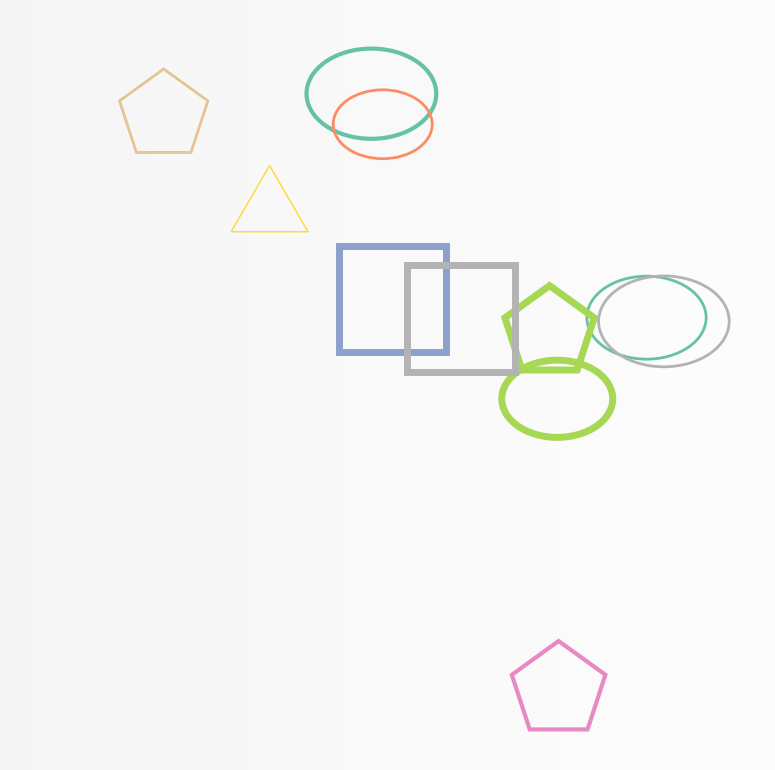[{"shape": "oval", "thickness": 1.5, "radius": 0.42, "center": [0.479, 0.878]}, {"shape": "oval", "thickness": 1, "radius": 0.38, "center": [0.834, 0.587]}, {"shape": "oval", "thickness": 1, "radius": 0.32, "center": [0.494, 0.839]}, {"shape": "square", "thickness": 2.5, "radius": 0.34, "center": [0.506, 0.612]}, {"shape": "pentagon", "thickness": 1.5, "radius": 0.32, "center": [0.721, 0.104]}, {"shape": "oval", "thickness": 2.5, "radius": 0.36, "center": [0.719, 0.482]}, {"shape": "pentagon", "thickness": 2.5, "radius": 0.3, "center": [0.709, 0.568]}, {"shape": "triangle", "thickness": 0.5, "radius": 0.29, "center": [0.348, 0.728]}, {"shape": "pentagon", "thickness": 1, "radius": 0.3, "center": [0.211, 0.85]}, {"shape": "square", "thickness": 2.5, "radius": 0.35, "center": [0.595, 0.587]}, {"shape": "oval", "thickness": 1, "radius": 0.42, "center": [0.857, 0.583]}]